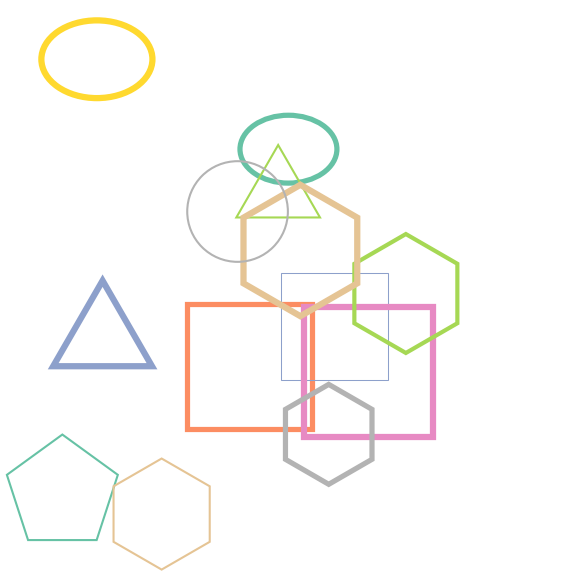[{"shape": "pentagon", "thickness": 1, "radius": 0.51, "center": [0.108, 0.146]}, {"shape": "oval", "thickness": 2.5, "radius": 0.42, "center": [0.499, 0.741]}, {"shape": "square", "thickness": 2.5, "radius": 0.54, "center": [0.432, 0.365]}, {"shape": "triangle", "thickness": 3, "radius": 0.49, "center": [0.178, 0.414]}, {"shape": "square", "thickness": 0.5, "radius": 0.46, "center": [0.579, 0.434]}, {"shape": "square", "thickness": 3, "radius": 0.56, "center": [0.639, 0.355]}, {"shape": "hexagon", "thickness": 2, "radius": 0.51, "center": [0.703, 0.491]}, {"shape": "triangle", "thickness": 1, "radius": 0.42, "center": [0.482, 0.664]}, {"shape": "oval", "thickness": 3, "radius": 0.48, "center": [0.168, 0.897]}, {"shape": "hexagon", "thickness": 1, "radius": 0.48, "center": [0.28, 0.109]}, {"shape": "hexagon", "thickness": 3, "radius": 0.57, "center": [0.52, 0.565]}, {"shape": "hexagon", "thickness": 2.5, "radius": 0.43, "center": [0.569, 0.247]}, {"shape": "circle", "thickness": 1, "radius": 0.44, "center": [0.411, 0.633]}]